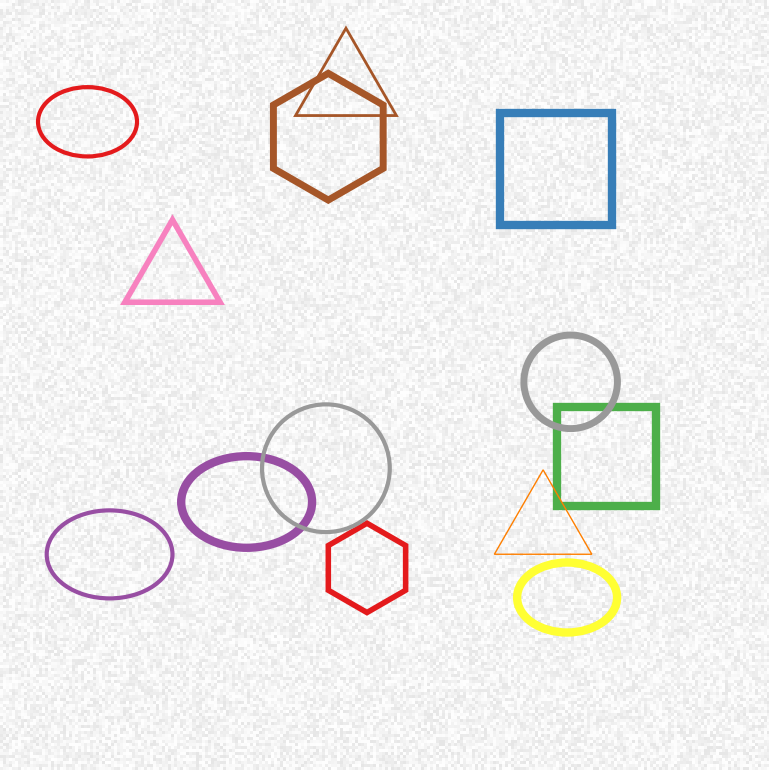[{"shape": "oval", "thickness": 1.5, "radius": 0.32, "center": [0.114, 0.842]}, {"shape": "hexagon", "thickness": 2, "radius": 0.29, "center": [0.477, 0.262]}, {"shape": "square", "thickness": 3, "radius": 0.37, "center": [0.722, 0.78]}, {"shape": "square", "thickness": 3, "radius": 0.32, "center": [0.787, 0.408]}, {"shape": "oval", "thickness": 3, "radius": 0.42, "center": [0.32, 0.348]}, {"shape": "oval", "thickness": 1.5, "radius": 0.41, "center": [0.142, 0.28]}, {"shape": "triangle", "thickness": 0.5, "radius": 0.37, "center": [0.705, 0.317]}, {"shape": "oval", "thickness": 3, "radius": 0.32, "center": [0.736, 0.224]}, {"shape": "hexagon", "thickness": 2.5, "radius": 0.41, "center": [0.426, 0.822]}, {"shape": "triangle", "thickness": 1, "radius": 0.38, "center": [0.449, 0.888]}, {"shape": "triangle", "thickness": 2, "radius": 0.36, "center": [0.224, 0.643]}, {"shape": "circle", "thickness": 1.5, "radius": 0.41, "center": [0.423, 0.392]}, {"shape": "circle", "thickness": 2.5, "radius": 0.3, "center": [0.741, 0.504]}]